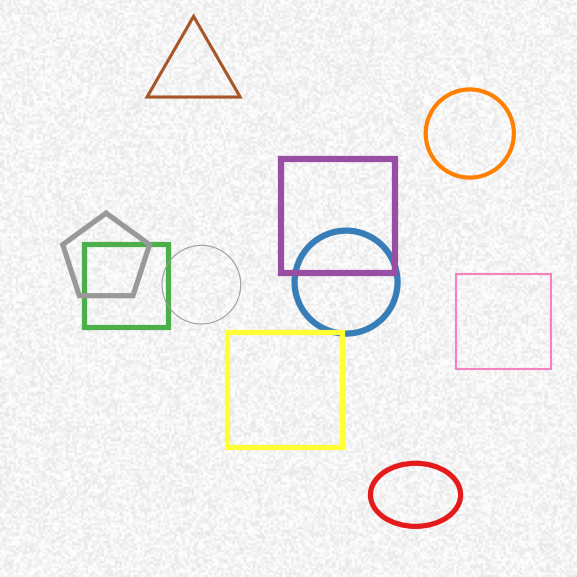[{"shape": "oval", "thickness": 2.5, "radius": 0.39, "center": [0.72, 0.142]}, {"shape": "circle", "thickness": 3, "radius": 0.45, "center": [0.599, 0.511]}, {"shape": "square", "thickness": 2.5, "radius": 0.36, "center": [0.218, 0.505]}, {"shape": "square", "thickness": 3, "radius": 0.49, "center": [0.586, 0.625]}, {"shape": "circle", "thickness": 2, "radius": 0.38, "center": [0.813, 0.768]}, {"shape": "square", "thickness": 2.5, "radius": 0.5, "center": [0.493, 0.324]}, {"shape": "triangle", "thickness": 1.5, "radius": 0.47, "center": [0.335, 0.878]}, {"shape": "square", "thickness": 1, "radius": 0.41, "center": [0.873, 0.443]}, {"shape": "circle", "thickness": 0.5, "radius": 0.34, "center": [0.349, 0.506]}, {"shape": "pentagon", "thickness": 2.5, "radius": 0.4, "center": [0.184, 0.551]}]